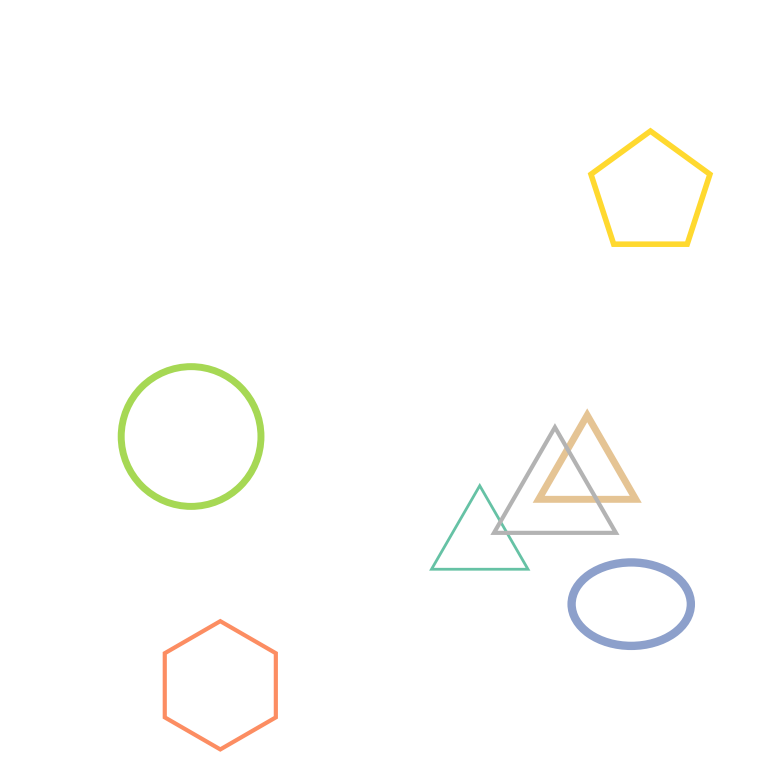[{"shape": "triangle", "thickness": 1, "radius": 0.36, "center": [0.623, 0.297]}, {"shape": "hexagon", "thickness": 1.5, "radius": 0.42, "center": [0.286, 0.11]}, {"shape": "oval", "thickness": 3, "radius": 0.39, "center": [0.82, 0.215]}, {"shape": "circle", "thickness": 2.5, "radius": 0.45, "center": [0.248, 0.433]}, {"shape": "pentagon", "thickness": 2, "radius": 0.41, "center": [0.845, 0.749]}, {"shape": "triangle", "thickness": 2.5, "radius": 0.36, "center": [0.763, 0.388]}, {"shape": "triangle", "thickness": 1.5, "radius": 0.46, "center": [0.721, 0.354]}]